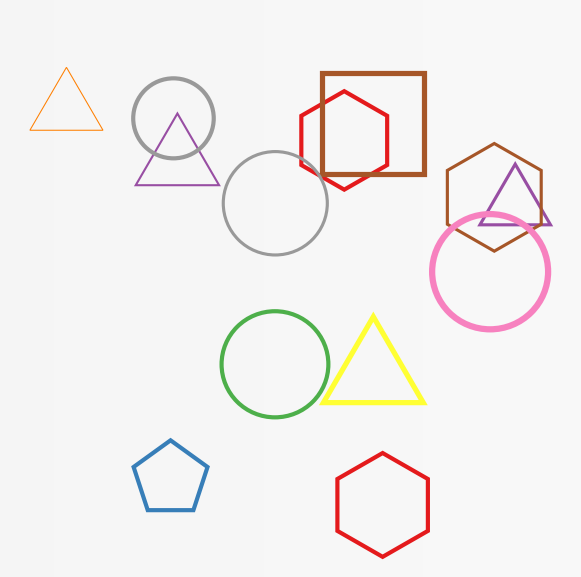[{"shape": "hexagon", "thickness": 2, "radius": 0.43, "center": [0.592, 0.756]}, {"shape": "hexagon", "thickness": 2, "radius": 0.45, "center": [0.658, 0.125]}, {"shape": "pentagon", "thickness": 2, "radius": 0.33, "center": [0.293, 0.17]}, {"shape": "circle", "thickness": 2, "radius": 0.46, "center": [0.473, 0.368]}, {"shape": "triangle", "thickness": 1, "radius": 0.41, "center": [0.305, 0.72]}, {"shape": "triangle", "thickness": 1.5, "radius": 0.35, "center": [0.886, 0.645]}, {"shape": "triangle", "thickness": 0.5, "radius": 0.36, "center": [0.114, 0.81]}, {"shape": "triangle", "thickness": 2.5, "radius": 0.5, "center": [0.642, 0.352]}, {"shape": "square", "thickness": 2.5, "radius": 0.44, "center": [0.641, 0.785]}, {"shape": "hexagon", "thickness": 1.5, "radius": 0.47, "center": [0.85, 0.657]}, {"shape": "circle", "thickness": 3, "radius": 0.5, "center": [0.843, 0.529]}, {"shape": "circle", "thickness": 1.5, "radius": 0.45, "center": [0.474, 0.647]}, {"shape": "circle", "thickness": 2, "radius": 0.35, "center": [0.298, 0.794]}]